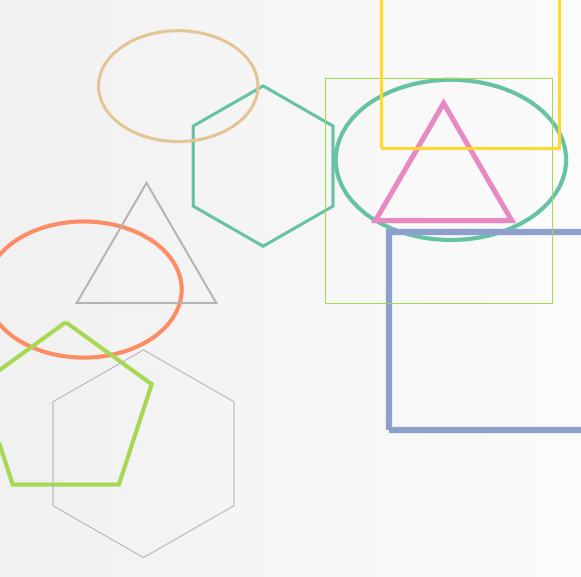[{"shape": "hexagon", "thickness": 1.5, "radius": 0.69, "center": [0.453, 0.712]}, {"shape": "oval", "thickness": 2, "radius": 0.99, "center": [0.776, 0.722]}, {"shape": "oval", "thickness": 2, "radius": 0.84, "center": [0.144, 0.498]}, {"shape": "square", "thickness": 3, "radius": 0.86, "center": [0.84, 0.426]}, {"shape": "triangle", "thickness": 2.5, "radius": 0.68, "center": [0.763, 0.685]}, {"shape": "square", "thickness": 0.5, "radius": 0.98, "center": [0.754, 0.669]}, {"shape": "pentagon", "thickness": 2, "radius": 0.78, "center": [0.113, 0.286]}, {"shape": "square", "thickness": 1.5, "radius": 0.77, "center": [0.809, 0.896]}, {"shape": "oval", "thickness": 1.5, "radius": 0.69, "center": [0.307, 0.85]}, {"shape": "triangle", "thickness": 1, "radius": 0.69, "center": [0.252, 0.544]}, {"shape": "hexagon", "thickness": 0.5, "radius": 0.9, "center": [0.247, 0.213]}]